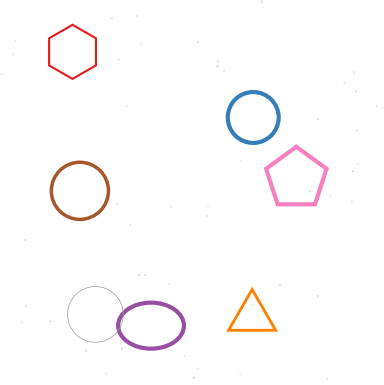[{"shape": "hexagon", "thickness": 1.5, "radius": 0.35, "center": [0.188, 0.865]}, {"shape": "circle", "thickness": 3, "radius": 0.33, "center": [0.658, 0.695]}, {"shape": "oval", "thickness": 3, "radius": 0.43, "center": [0.392, 0.154]}, {"shape": "triangle", "thickness": 2, "radius": 0.35, "center": [0.655, 0.178]}, {"shape": "circle", "thickness": 2.5, "radius": 0.37, "center": [0.208, 0.504]}, {"shape": "pentagon", "thickness": 3, "radius": 0.41, "center": [0.77, 0.536]}, {"shape": "circle", "thickness": 0.5, "radius": 0.36, "center": [0.248, 0.183]}]